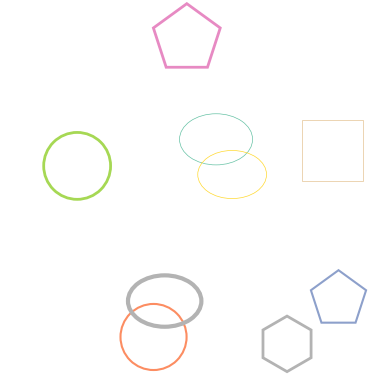[{"shape": "oval", "thickness": 0.5, "radius": 0.47, "center": [0.561, 0.638]}, {"shape": "circle", "thickness": 1.5, "radius": 0.43, "center": [0.399, 0.125]}, {"shape": "pentagon", "thickness": 1.5, "radius": 0.38, "center": [0.879, 0.223]}, {"shape": "pentagon", "thickness": 2, "radius": 0.46, "center": [0.485, 0.899]}, {"shape": "circle", "thickness": 2, "radius": 0.43, "center": [0.2, 0.569]}, {"shape": "oval", "thickness": 0.5, "radius": 0.45, "center": [0.603, 0.547]}, {"shape": "square", "thickness": 0.5, "radius": 0.4, "center": [0.863, 0.609]}, {"shape": "oval", "thickness": 3, "radius": 0.48, "center": [0.428, 0.218]}, {"shape": "hexagon", "thickness": 2, "radius": 0.36, "center": [0.746, 0.107]}]